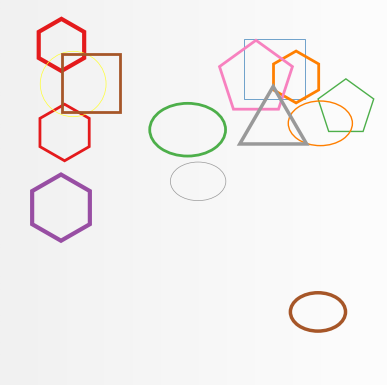[{"shape": "hexagon", "thickness": 2, "radius": 0.37, "center": [0.167, 0.656]}, {"shape": "hexagon", "thickness": 3, "radius": 0.34, "center": [0.159, 0.883]}, {"shape": "square", "thickness": 0.5, "radius": 0.39, "center": [0.708, 0.821]}, {"shape": "pentagon", "thickness": 1, "radius": 0.38, "center": [0.893, 0.72]}, {"shape": "oval", "thickness": 2, "radius": 0.49, "center": [0.484, 0.663]}, {"shape": "hexagon", "thickness": 3, "radius": 0.43, "center": [0.157, 0.461]}, {"shape": "oval", "thickness": 1, "radius": 0.41, "center": [0.827, 0.68]}, {"shape": "hexagon", "thickness": 2, "radius": 0.34, "center": [0.764, 0.8]}, {"shape": "circle", "thickness": 0.5, "radius": 0.42, "center": [0.189, 0.782]}, {"shape": "oval", "thickness": 2.5, "radius": 0.36, "center": [0.821, 0.19]}, {"shape": "square", "thickness": 2, "radius": 0.37, "center": [0.235, 0.785]}, {"shape": "pentagon", "thickness": 2, "radius": 0.49, "center": [0.661, 0.796]}, {"shape": "oval", "thickness": 0.5, "radius": 0.36, "center": [0.511, 0.529]}, {"shape": "triangle", "thickness": 2.5, "radius": 0.5, "center": [0.705, 0.676]}]